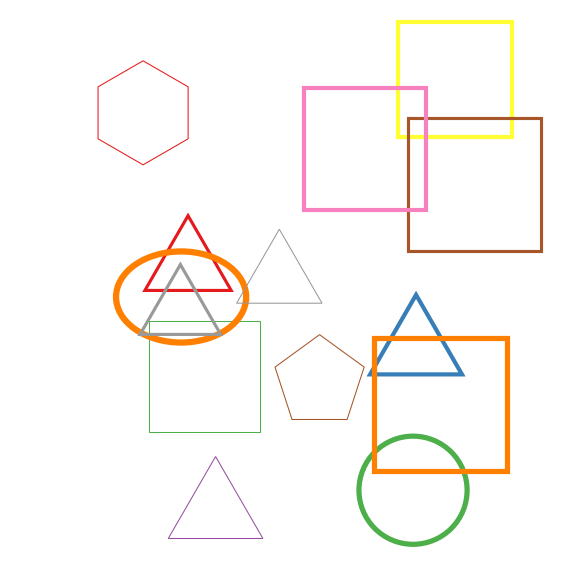[{"shape": "triangle", "thickness": 1.5, "radius": 0.43, "center": [0.326, 0.539]}, {"shape": "hexagon", "thickness": 0.5, "radius": 0.45, "center": [0.248, 0.804]}, {"shape": "triangle", "thickness": 2, "radius": 0.46, "center": [0.72, 0.397]}, {"shape": "circle", "thickness": 2.5, "radius": 0.47, "center": [0.715, 0.15]}, {"shape": "square", "thickness": 0.5, "radius": 0.48, "center": [0.353, 0.347]}, {"shape": "triangle", "thickness": 0.5, "radius": 0.47, "center": [0.373, 0.114]}, {"shape": "oval", "thickness": 3, "radius": 0.56, "center": [0.314, 0.485]}, {"shape": "square", "thickness": 2.5, "radius": 0.58, "center": [0.763, 0.299]}, {"shape": "square", "thickness": 2, "radius": 0.5, "center": [0.788, 0.862]}, {"shape": "square", "thickness": 1.5, "radius": 0.58, "center": [0.822, 0.68]}, {"shape": "pentagon", "thickness": 0.5, "radius": 0.41, "center": [0.553, 0.338]}, {"shape": "square", "thickness": 2, "radius": 0.53, "center": [0.631, 0.741]}, {"shape": "triangle", "thickness": 0.5, "radius": 0.43, "center": [0.484, 0.517]}, {"shape": "triangle", "thickness": 1.5, "radius": 0.4, "center": [0.312, 0.46]}]